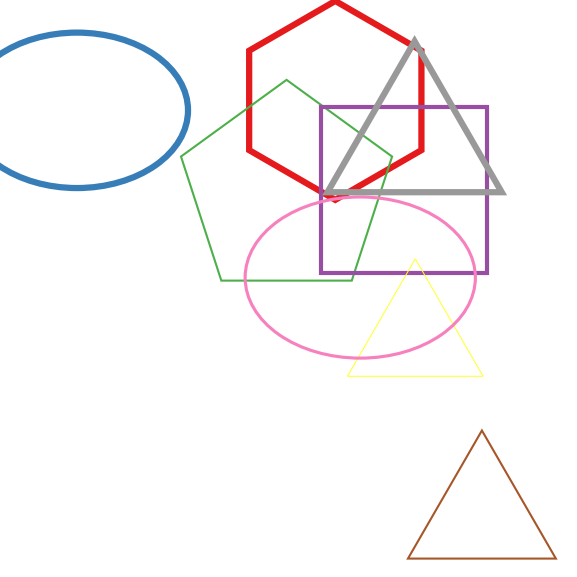[{"shape": "hexagon", "thickness": 3, "radius": 0.86, "center": [0.581, 0.825]}, {"shape": "oval", "thickness": 3, "radius": 0.96, "center": [0.133, 0.808]}, {"shape": "pentagon", "thickness": 1, "radius": 0.96, "center": [0.496, 0.669]}, {"shape": "square", "thickness": 2, "radius": 0.72, "center": [0.699, 0.67]}, {"shape": "triangle", "thickness": 0.5, "radius": 0.68, "center": [0.719, 0.415]}, {"shape": "triangle", "thickness": 1, "radius": 0.74, "center": [0.834, 0.106]}, {"shape": "oval", "thickness": 1.5, "radius": 1.0, "center": [0.624, 0.519]}, {"shape": "triangle", "thickness": 3, "radius": 0.87, "center": [0.718, 0.753]}]